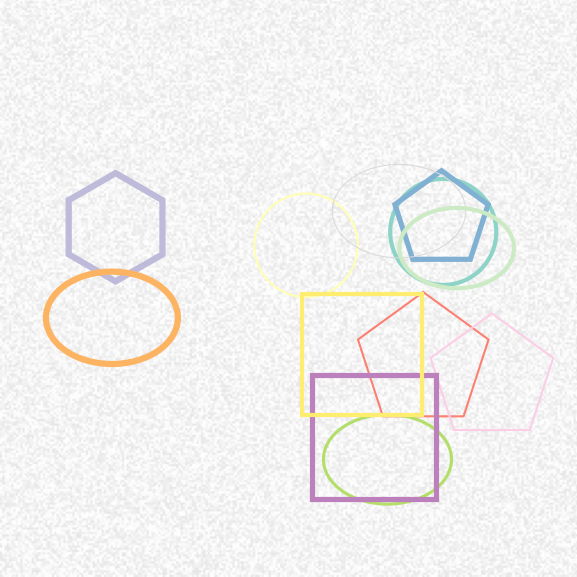[{"shape": "circle", "thickness": 2, "radius": 0.46, "center": [0.768, 0.598]}, {"shape": "circle", "thickness": 1, "radius": 0.45, "center": [0.53, 0.574]}, {"shape": "hexagon", "thickness": 3, "radius": 0.47, "center": [0.2, 0.606]}, {"shape": "pentagon", "thickness": 1, "radius": 0.59, "center": [0.733, 0.374]}, {"shape": "pentagon", "thickness": 2.5, "radius": 0.42, "center": [0.765, 0.619]}, {"shape": "oval", "thickness": 3, "radius": 0.57, "center": [0.194, 0.449]}, {"shape": "oval", "thickness": 1.5, "radius": 0.55, "center": [0.671, 0.204]}, {"shape": "pentagon", "thickness": 1, "radius": 0.56, "center": [0.852, 0.345]}, {"shape": "oval", "thickness": 0.5, "radius": 0.58, "center": [0.691, 0.634]}, {"shape": "square", "thickness": 2.5, "radius": 0.54, "center": [0.648, 0.243]}, {"shape": "oval", "thickness": 2, "radius": 0.5, "center": [0.791, 0.57]}, {"shape": "square", "thickness": 2, "radius": 0.52, "center": [0.627, 0.385]}]